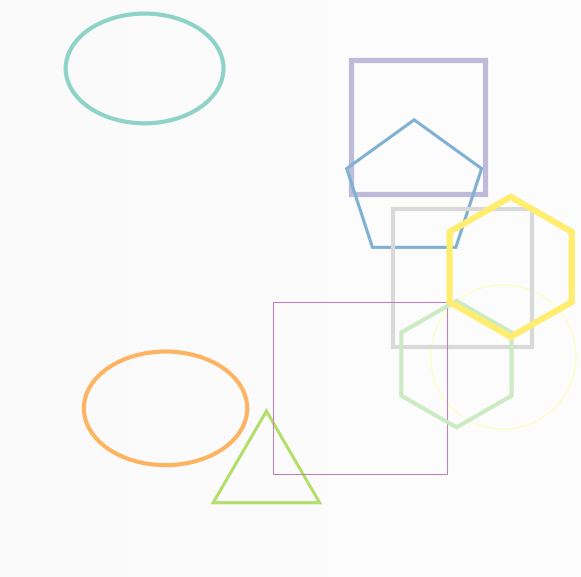[{"shape": "oval", "thickness": 2, "radius": 0.68, "center": [0.249, 0.881]}, {"shape": "circle", "thickness": 0.5, "radius": 0.63, "center": [0.866, 0.381]}, {"shape": "square", "thickness": 2.5, "radius": 0.58, "center": [0.719, 0.779]}, {"shape": "pentagon", "thickness": 1.5, "radius": 0.61, "center": [0.713, 0.67]}, {"shape": "oval", "thickness": 2, "radius": 0.7, "center": [0.285, 0.292]}, {"shape": "triangle", "thickness": 1.5, "radius": 0.53, "center": [0.458, 0.182]}, {"shape": "square", "thickness": 2, "radius": 0.6, "center": [0.795, 0.518]}, {"shape": "square", "thickness": 0.5, "radius": 0.75, "center": [0.619, 0.328]}, {"shape": "hexagon", "thickness": 2, "radius": 0.55, "center": [0.785, 0.369]}, {"shape": "hexagon", "thickness": 3, "radius": 0.61, "center": [0.879, 0.537]}]